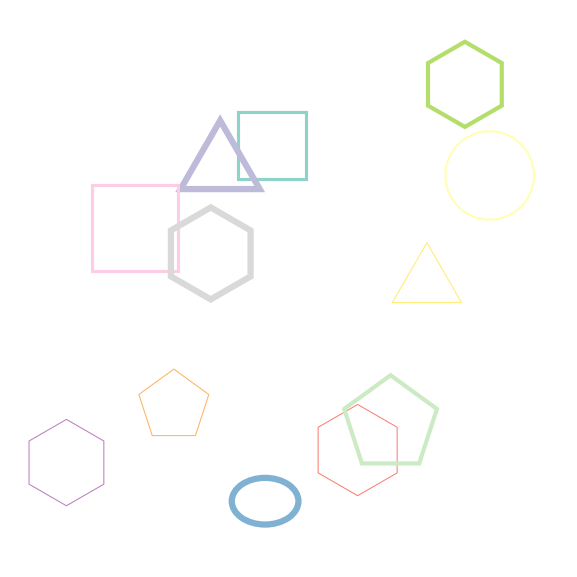[{"shape": "square", "thickness": 1.5, "radius": 0.29, "center": [0.471, 0.747]}, {"shape": "circle", "thickness": 1, "radius": 0.38, "center": [0.848, 0.695]}, {"shape": "triangle", "thickness": 3, "radius": 0.4, "center": [0.381, 0.711]}, {"shape": "hexagon", "thickness": 0.5, "radius": 0.39, "center": [0.619, 0.22]}, {"shape": "oval", "thickness": 3, "radius": 0.29, "center": [0.459, 0.131]}, {"shape": "pentagon", "thickness": 0.5, "radius": 0.32, "center": [0.301, 0.296]}, {"shape": "hexagon", "thickness": 2, "radius": 0.37, "center": [0.805, 0.853]}, {"shape": "square", "thickness": 1.5, "radius": 0.37, "center": [0.233, 0.605]}, {"shape": "hexagon", "thickness": 3, "radius": 0.4, "center": [0.365, 0.56]}, {"shape": "hexagon", "thickness": 0.5, "radius": 0.37, "center": [0.115, 0.198]}, {"shape": "pentagon", "thickness": 2, "radius": 0.42, "center": [0.676, 0.265]}, {"shape": "triangle", "thickness": 0.5, "radius": 0.35, "center": [0.739, 0.51]}]